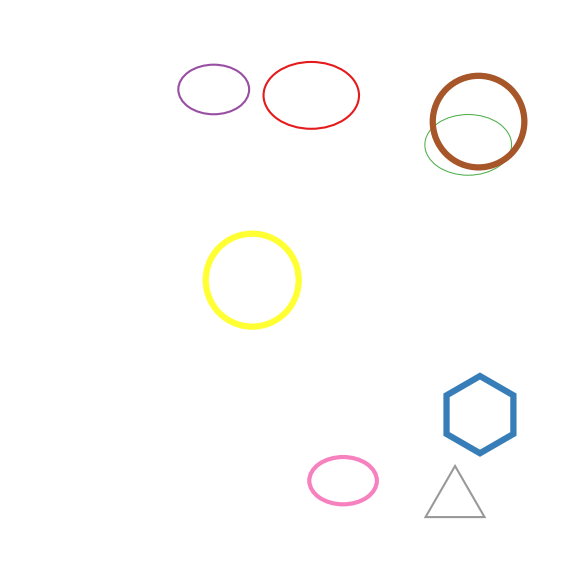[{"shape": "oval", "thickness": 1, "radius": 0.41, "center": [0.539, 0.834]}, {"shape": "hexagon", "thickness": 3, "radius": 0.33, "center": [0.831, 0.281]}, {"shape": "oval", "thickness": 0.5, "radius": 0.38, "center": [0.811, 0.748]}, {"shape": "oval", "thickness": 1, "radius": 0.31, "center": [0.37, 0.844]}, {"shape": "circle", "thickness": 3, "radius": 0.4, "center": [0.437, 0.514]}, {"shape": "circle", "thickness": 3, "radius": 0.4, "center": [0.829, 0.789]}, {"shape": "oval", "thickness": 2, "radius": 0.29, "center": [0.594, 0.167]}, {"shape": "triangle", "thickness": 1, "radius": 0.3, "center": [0.788, 0.133]}]